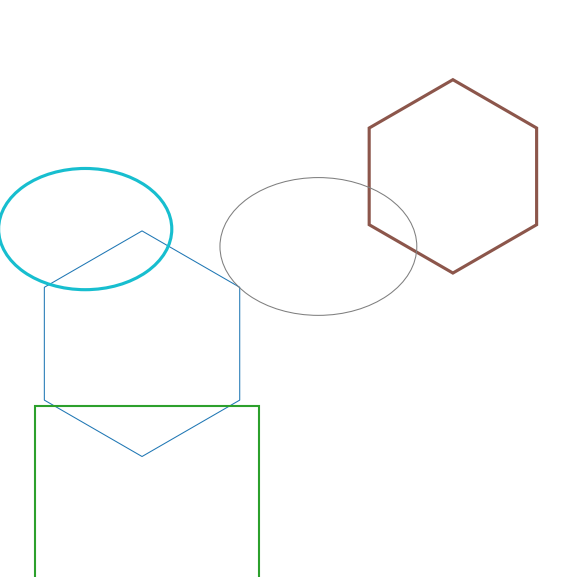[{"shape": "hexagon", "thickness": 0.5, "radius": 0.98, "center": [0.246, 0.404]}, {"shape": "square", "thickness": 1, "radius": 0.97, "center": [0.254, 0.103]}, {"shape": "hexagon", "thickness": 1.5, "radius": 0.84, "center": [0.784, 0.694]}, {"shape": "oval", "thickness": 0.5, "radius": 0.85, "center": [0.551, 0.572]}, {"shape": "oval", "thickness": 1.5, "radius": 0.75, "center": [0.148, 0.602]}]